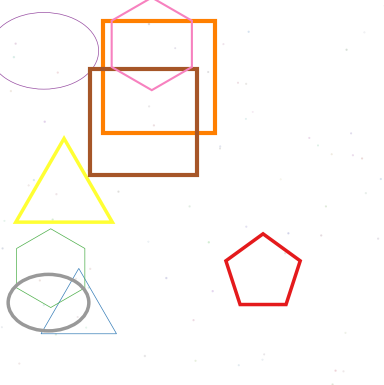[{"shape": "pentagon", "thickness": 2.5, "radius": 0.51, "center": [0.683, 0.291]}, {"shape": "triangle", "thickness": 0.5, "radius": 0.57, "center": [0.205, 0.19]}, {"shape": "hexagon", "thickness": 0.5, "radius": 0.51, "center": [0.132, 0.304]}, {"shape": "oval", "thickness": 0.5, "radius": 0.71, "center": [0.114, 0.868]}, {"shape": "square", "thickness": 3, "radius": 0.73, "center": [0.412, 0.8]}, {"shape": "triangle", "thickness": 2.5, "radius": 0.72, "center": [0.166, 0.495]}, {"shape": "square", "thickness": 3, "radius": 0.69, "center": [0.373, 0.684]}, {"shape": "hexagon", "thickness": 1.5, "radius": 0.6, "center": [0.394, 0.886]}, {"shape": "oval", "thickness": 2.5, "radius": 0.52, "center": [0.126, 0.214]}]